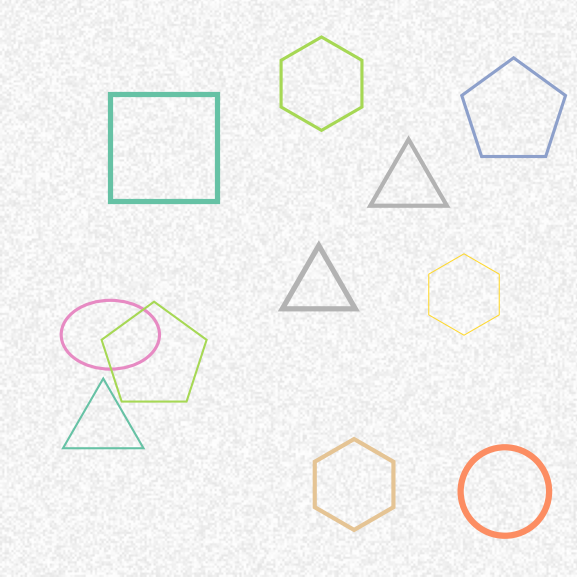[{"shape": "square", "thickness": 2.5, "radius": 0.46, "center": [0.283, 0.744]}, {"shape": "triangle", "thickness": 1, "radius": 0.4, "center": [0.179, 0.263]}, {"shape": "circle", "thickness": 3, "radius": 0.38, "center": [0.874, 0.148]}, {"shape": "pentagon", "thickness": 1.5, "radius": 0.47, "center": [0.889, 0.805]}, {"shape": "oval", "thickness": 1.5, "radius": 0.43, "center": [0.191, 0.42]}, {"shape": "pentagon", "thickness": 1, "radius": 0.48, "center": [0.267, 0.381]}, {"shape": "hexagon", "thickness": 1.5, "radius": 0.4, "center": [0.557, 0.854]}, {"shape": "hexagon", "thickness": 0.5, "radius": 0.35, "center": [0.803, 0.489]}, {"shape": "hexagon", "thickness": 2, "radius": 0.39, "center": [0.613, 0.16]}, {"shape": "triangle", "thickness": 2.5, "radius": 0.37, "center": [0.552, 0.501]}, {"shape": "triangle", "thickness": 2, "radius": 0.38, "center": [0.708, 0.681]}]